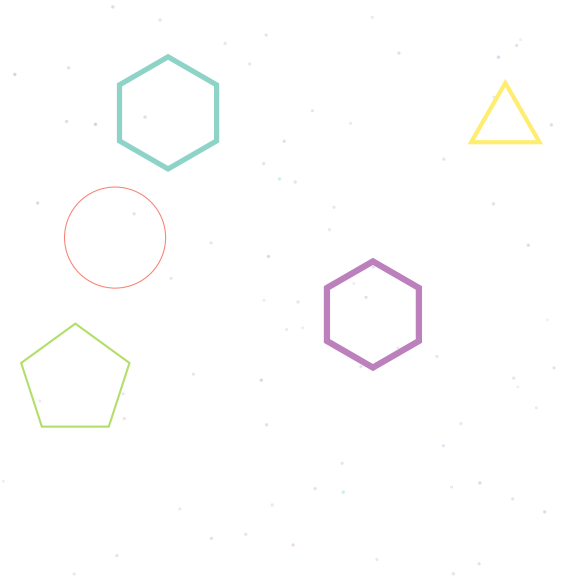[{"shape": "hexagon", "thickness": 2.5, "radius": 0.49, "center": [0.291, 0.804]}, {"shape": "circle", "thickness": 0.5, "radius": 0.44, "center": [0.199, 0.588]}, {"shape": "pentagon", "thickness": 1, "radius": 0.49, "center": [0.13, 0.34]}, {"shape": "hexagon", "thickness": 3, "radius": 0.46, "center": [0.646, 0.455]}, {"shape": "triangle", "thickness": 2, "radius": 0.34, "center": [0.875, 0.787]}]